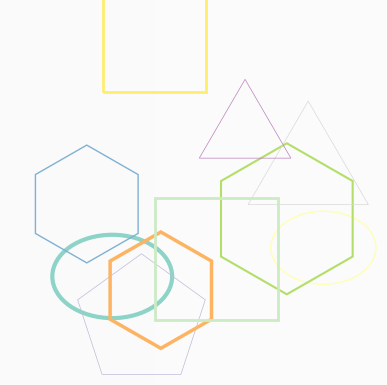[{"shape": "oval", "thickness": 3, "radius": 0.77, "center": [0.29, 0.282]}, {"shape": "oval", "thickness": 1, "radius": 0.68, "center": [0.835, 0.356]}, {"shape": "pentagon", "thickness": 0.5, "radius": 0.87, "center": [0.365, 0.168]}, {"shape": "hexagon", "thickness": 1, "radius": 0.76, "center": [0.224, 0.47]}, {"shape": "hexagon", "thickness": 2.5, "radius": 0.76, "center": [0.415, 0.246]}, {"shape": "hexagon", "thickness": 1.5, "radius": 0.98, "center": [0.74, 0.432]}, {"shape": "triangle", "thickness": 0.5, "radius": 0.9, "center": [0.795, 0.558]}, {"shape": "triangle", "thickness": 0.5, "radius": 0.68, "center": [0.632, 0.657]}, {"shape": "square", "thickness": 2, "radius": 0.79, "center": [0.559, 0.327]}, {"shape": "square", "thickness": 2, "radius": 0.67, "center": [0.398, 0.895]}]